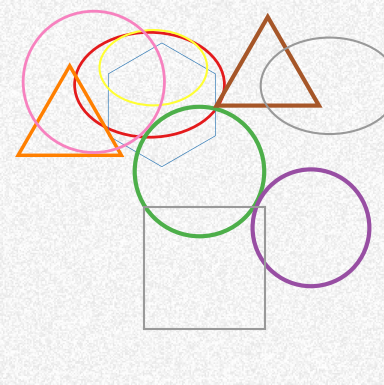[{"shape": "oval", "thickness": 2, "radius": 0.97, "center": [0.388, 0.78]}, {"shape": "hexagon", "thickness": 0.5, "radius": 0.8, "center": [0.42, 0.728]}, {"shape": "circle", "thickness": 3, "radius": 0.84, "center": [0.518, 0.554]}, {"shape": "circle", "thickness": 3, "radius": 0.76, "center": [0.808, 0.408]}, {"shape": "triangle", "thickness": 2.5, "radius": 0.77, "center": [0.181, 0.674]}, {"shape": "oval", "thickness": 1.5, "radius": 0.7, "center": [0.398, 0.824]}, {"shape": "triangle", "thickness": 3, "radius": 0.77, "center": [0.695, 0.803]}, {"shape": "circle", "thickness": 2, "radius": 0.92, "center": [0.244, 0.787]}, {"shape": "oval", "thickness": 1.5, "radius": 0.9, "center": [0.856, 0.777]}, {"shape": "square", "thickness": 1.5, "radius": 0.79, "center": [0.531, 0.304]}]